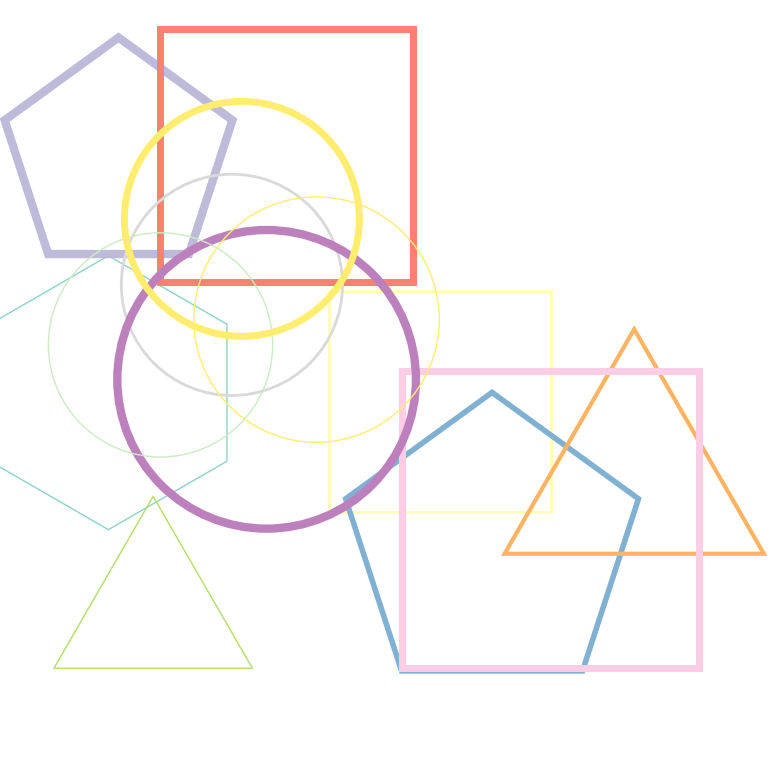[{"shape": "hexagon", "thickness": 0.5, "radius": 0.89, "center": [0.141, 0.49]}, {"shape": "square", "thickness": 1, "radius": 0.72, "center": [0.571, 0.478]}, {"shape": "pentagon", "thickness": 3, "radius": 0.78, "center": [0.154, 0.796]}, {"shape": "square", "thickness": 2.5, "radius": 0.82, "center": [0.372, 0.798]}, {"shape": "pentagon", "thickness": 2, "radius": 1.0, "center": [0.639, 0.29]}, {"shape": "triangle", "thickness": 1.5, "radius": 0.97, "center": [0.824, 0.378]}, {"shape": "triangle", "thickness": 0.5, "radius": 0.74, "center": [0.199, 0.207]}, {"shape": "square", "thickness": 2.5, "radius": 0.96, "center": [0.715, 0.325]}, {"shape": "circle", "thickness": 1, "radius": 0.72, "center": [0.301, 0.63]}, {"shape": "circle", "thickness": 3, "radius": 0.97, "center": [0.346, 0.507]}, {"shape": "circle", "thickness": 0.5, "radius": 0.73, "center": [0.208, 0.552]}, {"shape": "circle", "thickness": 0.5, "radius": 0.8, "center": [0.411, 0.585]}, {"shape": "circle", "thickness": 2.5, "radius": 0.76, "center": [0.314, 0.716]}]